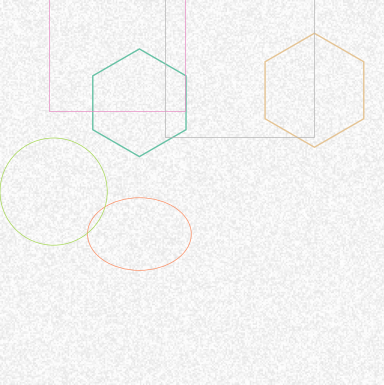[{"shape": "hexagon", "thickness": 1, "radius": 0.7, "center": [0.362, 0.733]}, {"shape": "oval", "thickness": 0.5, "radius": 0.67, "center": [0.362, 0.392]}, {"shape": "square", "thickness": 0.5, "radius": 0.88, "center": [0.304, 0.887]}, {"shape": "circle", "thickness": 0.5, "radius": 0.7, "center": [0.139, 0.502]}, {"shape": "hexagon", "thickness": 1, "radius": 0.74, "center": [0.817, 0.766]}, {"shape": "square", "thickness": 0.5, "radius": 0.97, "center": [0.621, 0.837]}]